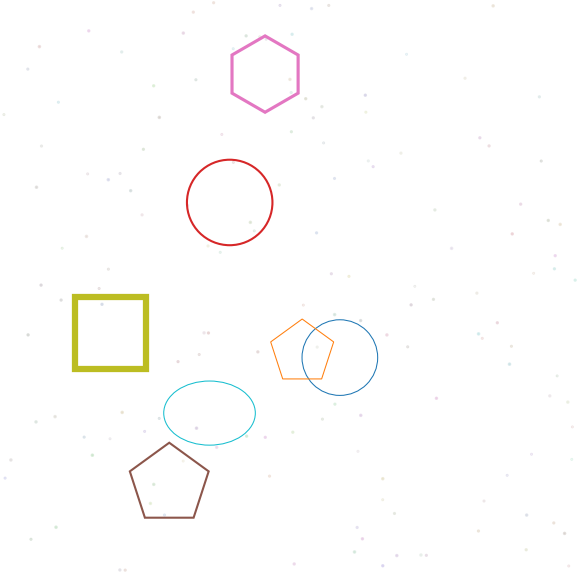[{"shape": "circle", "thickness": 0.5, "radius": 0.33, "center": [0.588, 0.38]}, {"shape": "pentagon", "thickness": 0.5, "radius": 0.29, "center": [0.523, 0.389]}, {"shape": "circle", "thickness": 1, "radius": 0.37, "center": [0.398, 0.649]}, {"shape": "pentagon", "thickness": 1, "radius": 0.36, "center": [0.293, 0.161]}, {"shape": "hexagon", "thickness": 1.5, "radius": 0.33, "center": [0.459, 0.871]}, {"shape": "square", "thickness": 3, "radius": 0.31, "center": [0.191, 0.423]}, {"shape": "oval", "thickness": 0.5, "radius": 0.4, "center": [0.363, 0.284]}]